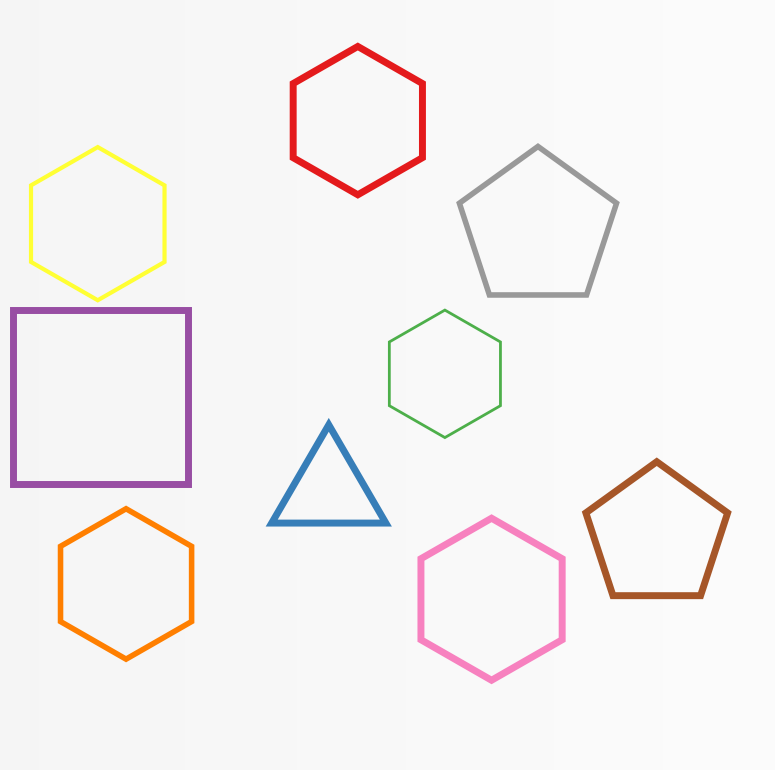[{"shape": "hexagon", "thickness": 2.5, "radius": 0.48, "center": [0.462, 0.843]}, {"shape": "triangle", "thickness": 2.5, "radius": 0.43, "center": [0.424, 0.363]}, {"shape": "hexagon", "thickness": 1, "radius": 0.41, "center": [0.574, 0.515]}, {"shape": "square", "thickness": 2.5, "radius": 0.56, "center": [0.13, 0.484]}, {"shape": "hexagon", "thickness": 2, "radius": 0.49, "center": [0.163, 0.242]}, {"shape": "hexagon", "thickness": 1.5, "radius": 0.5, "center": [0.126, 0.71]}, {"shape": "pentagon", "thickness": 2.5, "radius": 0.48, "center": [0.847, 0.304]}, {"shape": "hexagon", "thickness": 2.5, "radius": 0.53, "center": [0.634, 0.222]}, {"shape": "pentagon", "thickness": 2, "radius": 0.53, "center": [0.694, 0.703]}]